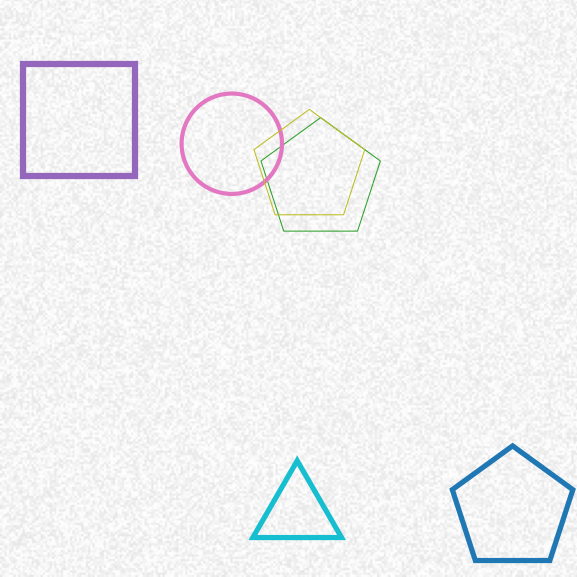[{"shape": "pentagon", "thickness": 2.5, "radius": 0.55, "center": [0.888, 0.117]}, {"shape": "pentagon", "thickness": 0.5, "radius": 0.54, "center": [0.555, 0.687]}, {"shape": "square", "thickness": 3, "radius": 0.49, "center": [0.137, 0.791]}, {"shape": "circle", "thickness": 2, "radius": 0.43, "center": [0.401, 0.75]}, {"shape": "pentagon", "thickness": 0.5, "radius": 0.5, "center": [0.536, 0.709]}, {"shape": "triangle", "thickness": 2.5, "radius": 0.44, "center": [0.515, 0.113]}]